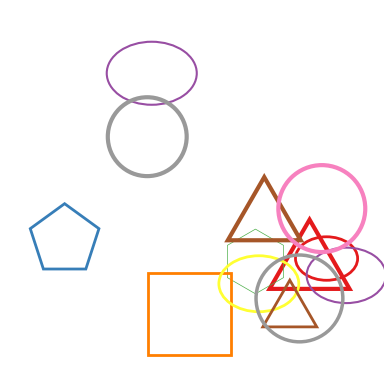[{"shape": "triangle", "thickness": 3, "radius": 0.6, "center": [0.804, 0.31]}, {"shape": "oval", "thickness": 2, "radius": 0.4, "center": [0.848, 0.329]}, {"shape": "pentagon", "thickness": 2, "radius": 0.47, "center": [0.168, 0.377]}, {"shape": "hexagon", "thickness": 0.5, "radius": 0.42, "center": [0.664, 0.321]}, {"shape": "oval", "thickness": 1.5, "radius": 0.58, "center": [0.394, 0.81]}, {"shape": "oval", "thickness": 1.5, "radius": 0.51, "center": [0.899, 0.285]}, {"shape": "square", "thickness": 2, "radius": 0.53, "center": [0.492, 0.183]}, {"shape": "oval", "thickness": 2, "radius": 0.52, "center": [0.672, 0.263]}, {"shape": "triangle", "thickness": 3, "radius": 0.55, "center": [0.686, 0.431]}, {"shape": "triangle", "thickness": 2, "radius": 0.4, "center": [0.753, 0.191]}, {"shape": "circle", "thickness": 3, "radius": 0.56, "center": [0.836, 0.458]}, {"shape": "circle", "thickness": 3, "radius": 0.51, "center": [0.382, 0.645]}, {"shape": "circle", "thickness": 2.5, "radius": 0.56, "center": [0.778, 0.225]}]